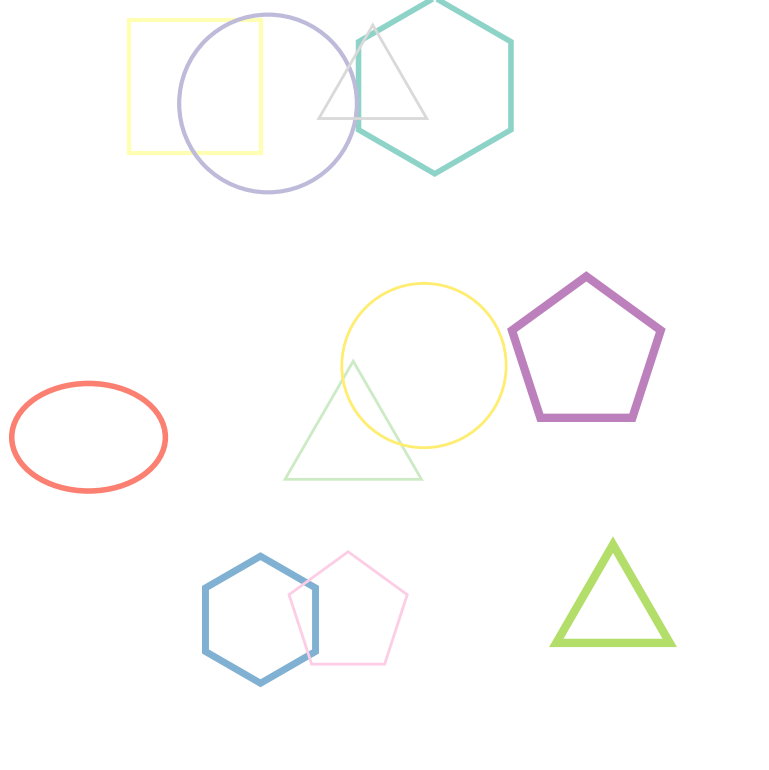[{"shape": "hexagon", "thickness": 2, "radius": 0.57, "center": [0.565, 0.889]}, {"shape": "square", "thickness": 1.5, "radius": 0.43, "center": [0.253, 0.887]}, {"shape": "circle", "thickness": 1.5, "radius": 0.58, "center": [0.348, 0.866]}, {"shape": "oval", "thickness": 2, "radius": 0.5, "center": [0.115, 0.432]}, {"shape": "hexagon", "thickness": 2.5, "radius": 0.41, "center": [0.338, 0.195]}, {"shape": "triangle", "thickness": 3, "radius": 0.43, "center": [0.796, 0.208]}, {"shape": "pentagon", "thickness": 1, "radius": 0.4, "center": [0.452, 0.203]}, {"shape": "triangle", "thickness": 1, "radius": 0.4, "center": [0.484, 0.887]}, {"shape": "pentagon", "thickness": 3, "radius": 0.51, "center": [0.761, 0.54]}, {"shape": "triangle", "thickness": 1, "radius": 0.51, "center": [0.459, 0.429]}, {"shape": "circle", "thickness": 1, "radius": 0.53, "center": [0.551, 0.525]}]